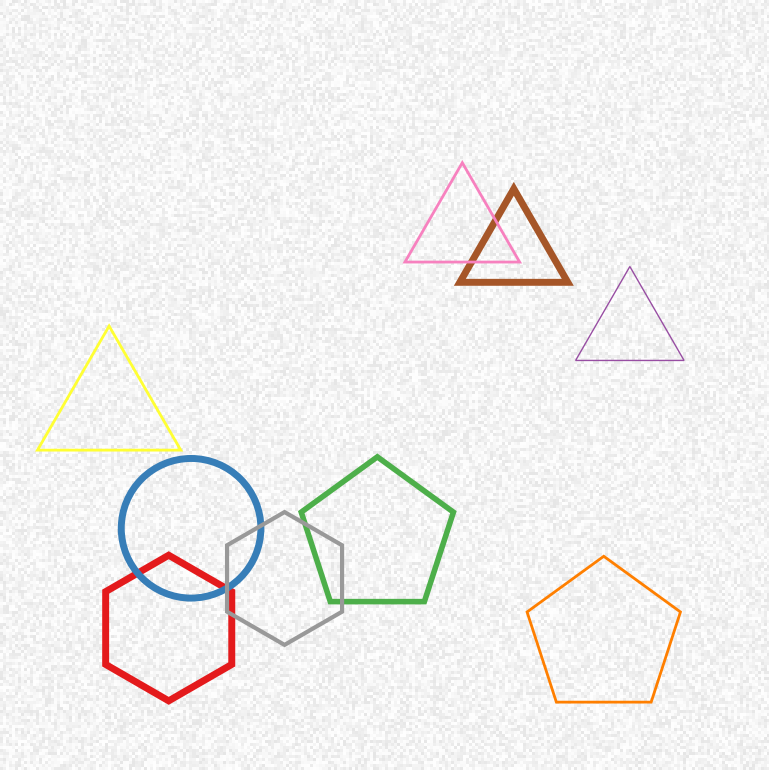[{"shape": "hexagon", "thickness": 2.5, "radius": 0.47, "center": [0.219, 0.184]}, {"shape": "circle", "thickness": 2.5, "radius": 0.45, "center": [0.248, 0.314]}, {"shape": "pentagon", "thickness": 2, "radius": 0.52, "center": [0.49, 0.303]}, {"shape": "triangle", "thickness": 0.5, "radius": 0.41, "center": [0.818, 0.573]}, {"shape": "pentagon", "thickness": 1, "radius": 0.52, "center": [0.784, 0.173]}, {"shape": "triangle", "thickness": 1, "radius": 0.54, "center": [0.142, 0.469]}, {"shape": "triangle", "thickness": 2.5, "radius": 0.4, "center": [0.667, 0.674]}, {"shape": "triangle", "thickness": 1, "radius": 0.43, "center": [0.6, 0.703]}, {"shape": "hexagon", "thickness": 1.5, "radius": 0.43, "center": [0.37, 0.249]}]